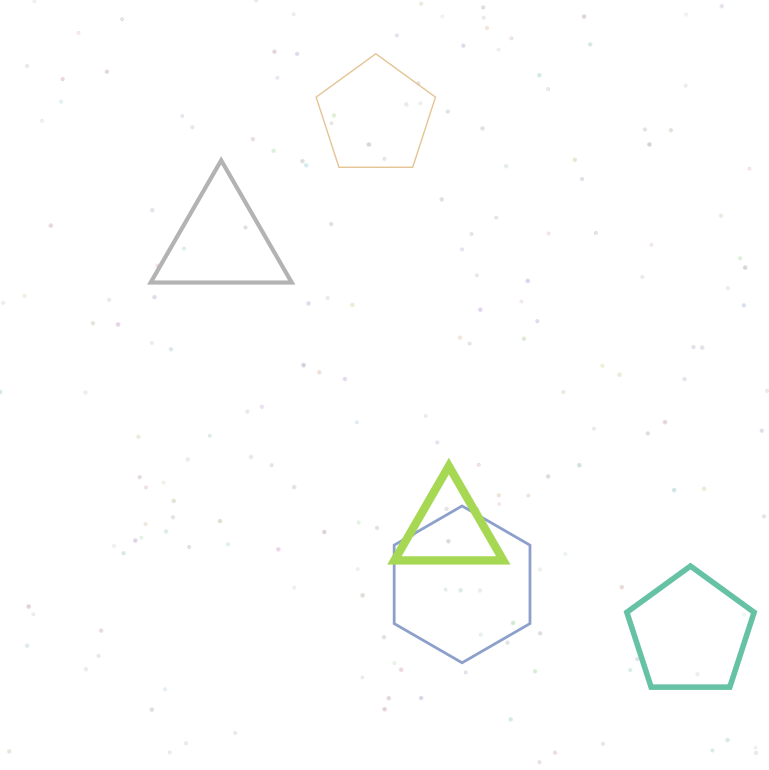[{"shape": "pentagon", "thickness": 2, "radius": 0.43, "center": [0.897, 0.178]}, {"shape": "hexagon", "thickness": 1, "radius": 0.51, "center": [0.6, 0.241]}, {"shape": "triangle", "thickness": 3, "radius": 0.41, "center": [0.583, 0.313]}, {"shape": "pentagon", "thickness": 0.5, "radius": 0.41, "center": [0.488, 0.849]}, {"shape": "triangle", "thickness": 1.5, "radius": 0.53, "center": [0.287, 0.686]}]